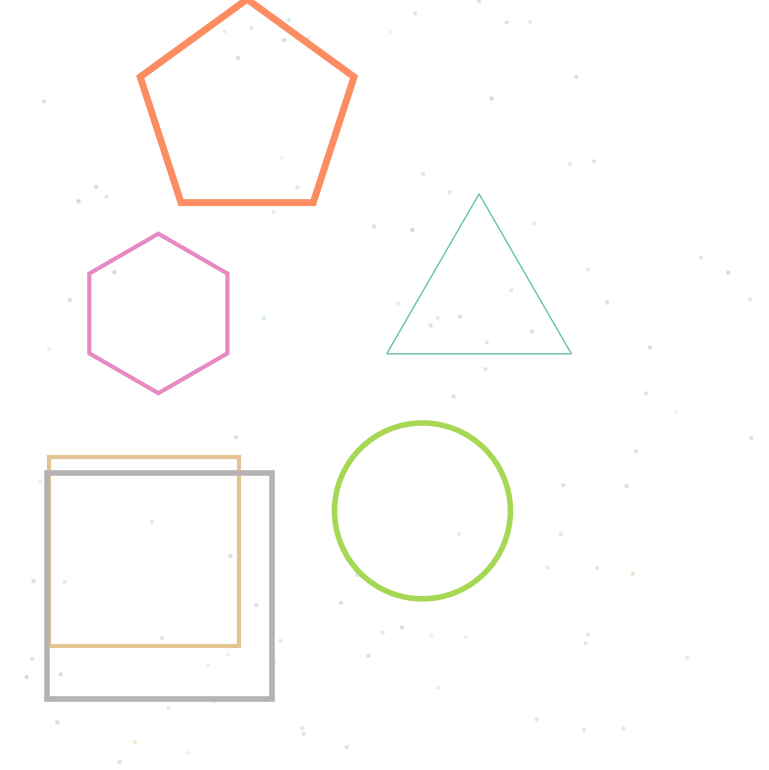[{"shape": "triangle", "thickness": 0.5, "radius": 0.69, "center": [0.622, 0.61]}, {"shape": "pentagon", "thickness": 2.5, "radius": 0.73, "center": [0.321, 0.855]}, {"shape": "hexagon", "thickness": 1.5, "radius": 0.52, "center": [0.206, 0.593]}, {"shape": "circle", "thickness": 2, "radius": 0.57, "center": [0.549, 0.337]}, {"shape": "square", "thickness": 1.5, "radius": 0.62, "center": [0.187, 0.284]}, {"shape": "square", "thickness": 2, "radius": 0.73, "center": [0.207, 0.239]}]